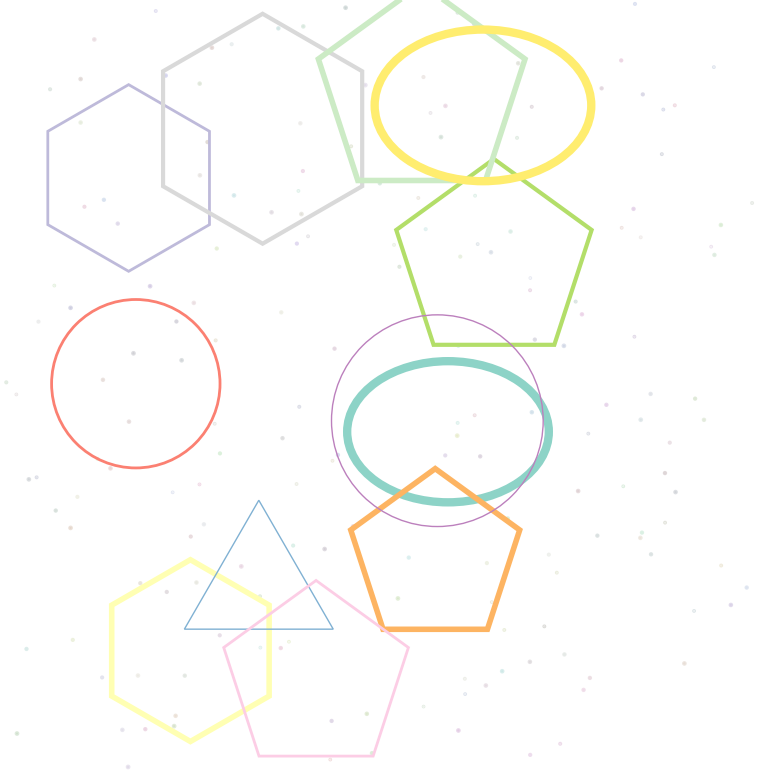[{"shape": "oval", "thickness": 3, "radius": 0.65, "center": [0.582, 0.439]}, {"shape": "hexagon", "thickness": 2, "radius": 0.59, "center": [0.247, 0.155]}, {"shape": "hexagon", "thickness": 1, "radius": 0.61, "center": [0.167, 0.769]}, {"shape": "circle", "thickness": 1, "radius": 0.55, "center": [0.176, 0.502]}, {"shape": "triangle", "thickness": 0.5, "radius": 0.56, "center": [0.336, 0.239]}, {"shape": "pentagon", "thickness": 2, "radius": 0.58, "center": [0.565, 0.276]}, {"shape": "pentagon", "thickness": 1.5, "radius": 0.67, "center": [0.641, 0.66]}, {"shape": "pentagon", "thickness": 1, "radius": 0.63, "center": [0.41, 0.12]}, {"shape": "hexagon", "thickness": 1.5, "radius": 0.75, "center": [0.341, 0.833]}, {"shape": "circle", "thickness": 0.5, "radius": 0.69, "center": [0.568, 0.454]}, {"shape": "pentagon", "thickness": 2, "radius": 0.71, "center": [0.548, 0.88]}, {"shape": "oval", "thickness": 3, "radius": 0.7, "center": [0.627, 0.863]}]